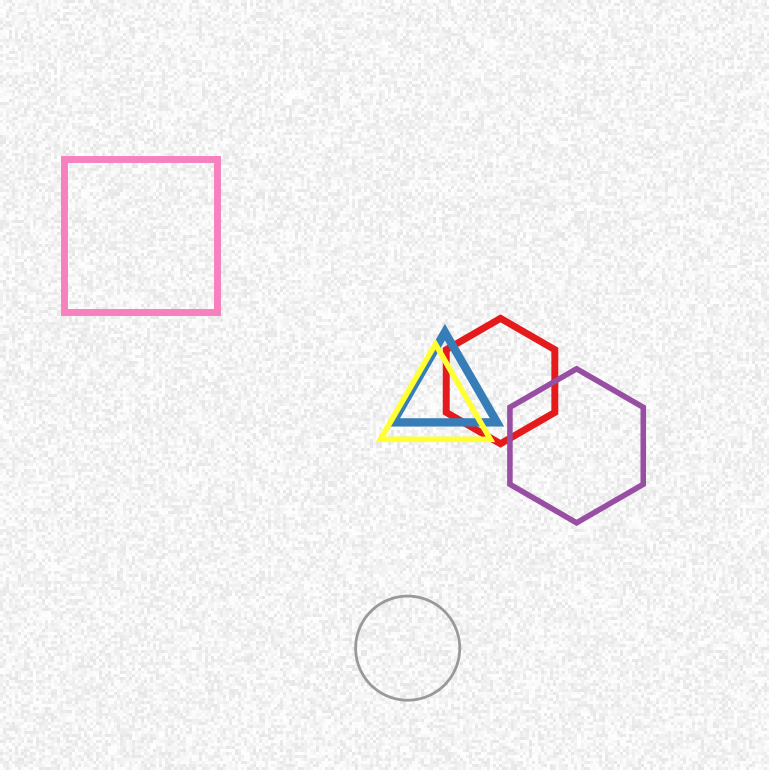[{"shape": "hexagon", "thickness": 2.5, "radius": 0.41, "center": [0.65, 0.505]}, {"shape": "triangle", "thickness": 3, "radius": 0.39, "center": [0.578, 0.491]}, {"shape": "hexagon", "thickness": 2, "radius": 0.5, "center": [0.749, 0.421]}, {"shape": "triangle", "thickness": 2, "radius": 0.41, "center": [0.565, 0.471]}, {"shape": "square", "thickness": 2.5, "radius": 0.5, "center": [0.182, 0.694]}, {"shape": "circle", "thickness": 1, "radius": 0.34, "center": [0.529, 0.158]}]